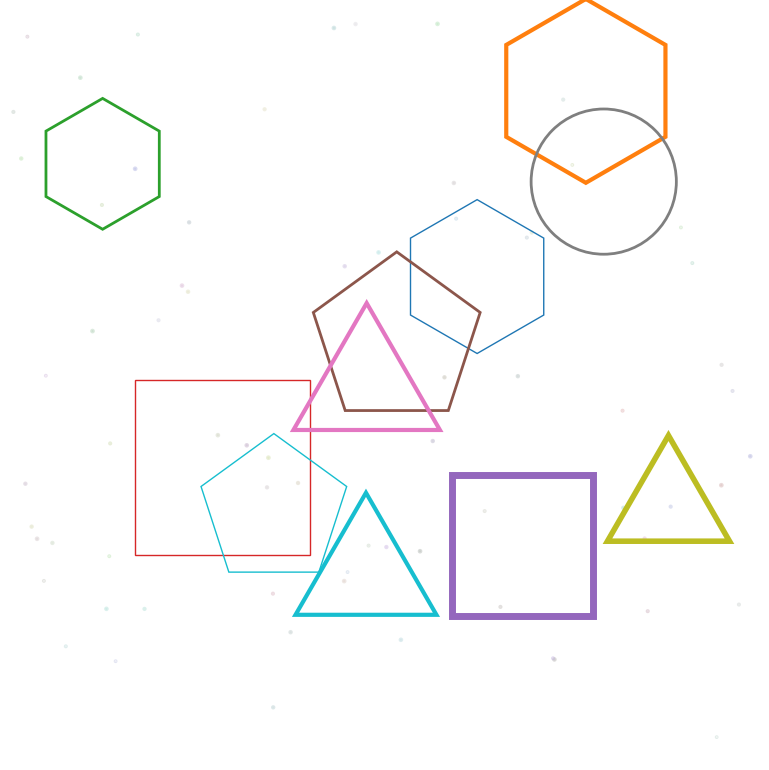[{"shape": "hexagon", "thickness": 0.5, "radius": 0.5, "center": [0.62, 0.641]}, {"shape": "hexagon", "thickness": 1.5, "radius": 0.6, "center": [0.761, 0.882]}, {"shape": "hexagon", "thickness": 1, "radius": 0.42, "center": [0.133, 0.787]}, {"shape": "square", "thickness": 0.5, "radius": 0.57, "center": [0.289, 0.393]}, {"shape": "square", "thickness": 2.5, "radius": 0.46, "center": [0.679, 0.292]}, {"shape": "pentagon", "thickness": 1, "radius": 0.57, "center": [0.515, 0.559]}, {"shape": "triangle", "thickness": 1.5, "radius": 0.55, "center": [0.476, 0.496]}, {"shape": "circle", "thickness": 1, "radius": 0.47, "center": [0.784, 0.764]}, {"shape": "triangle", "thickness": 2, "radius": 0.46, "center": [0.868, 0.343]}, {"shape": "pentagon", "thickness": 0.5, "radius": 0.5, "center": [0.356, 0.337]}, {"shape": "triangle", "thickness": 1.5, "radius": 0.53, "center": [0.475, 0.254]}]